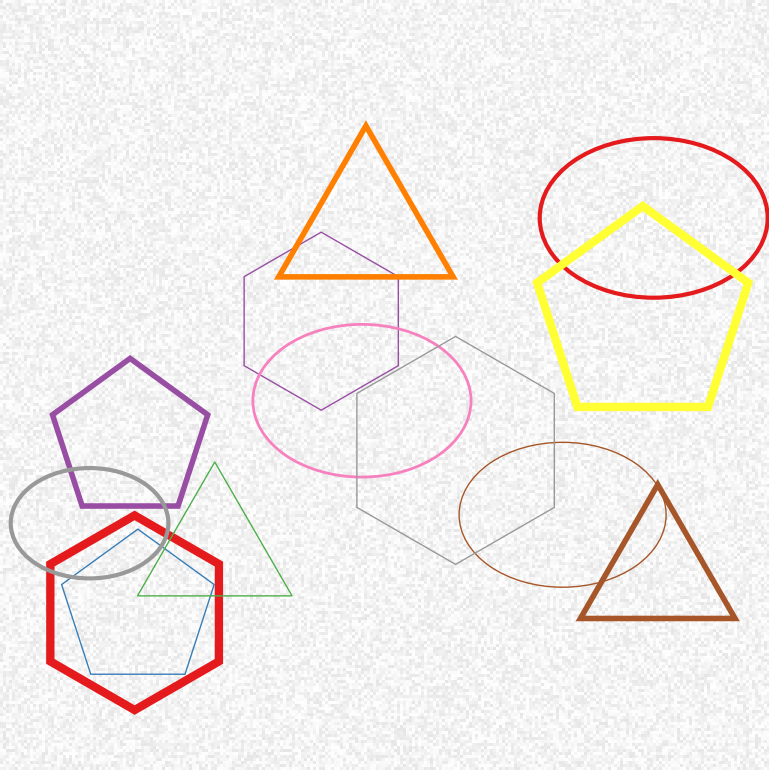[{"shape": "oval", "thickness": 1.5, "radius": 0.74, "center": [0.849, 0.717]}, {"shape": "hexagon", "thickness": 3, "radius": 0.63, "center": [0.175, 0.204]}, {"shape": "pentagon", "thickness": 0.5, "radius": 0.52, "center": [0.179, 0.209]}, {"shape": "triangle", "thickness": 0.5, "radius": 0.58, "center": [0.279, 0.284]}, {"shape": "pentagon", "thickness": 2, "radius": 0.53, "center": [0.169, 0.429]}, {"shape": "hexagon", "thickness": 0.5, "radius": 0.58, "center": [0.417, 0.583]}, {"shape": "triangle", "thickness": 2, "radius": 0.65, "center": [0.475, 0.706]}, {"shape": "pentagon", "thickness": 3, "radius": 0.72, "center": [0.835, 0.588]}, {"shape": "triangle", "thickness": 2, "radius": 0.58, "center": [0.854, 0.255]}, {"shape": "oval", "thickness": 0.5, "radius": 0.67, "center": [0.731, 0.331]}, {"shape": "oval", "thickness": 1, "radius": 0.71, "center": [0.47, 0.48]}, {"shape": "hexagon", "thickness": 0.5, "radius": 0.74, "center": [0.592, 0.415]}, {"shape": "oval", "thickness": 1.5, "radius": 0.51, "center": [0.116, 0.32]}]